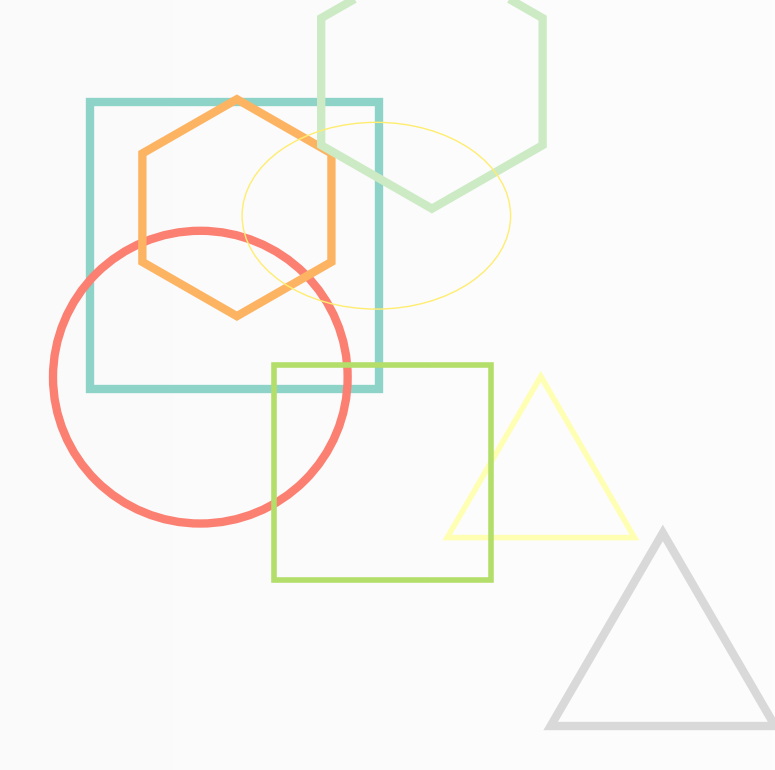[{"shape": "square", "thickness": 3, "radius": 0.93, "center": [0.303, 0.681]}, {"shape": "triangle", "thickness": 2, "radius": 0.7, "center": [0.698, 0.372]}, {"shape": "circle", "thickness": 3, "radius": 0.95, "center": [0.258, 0.51]}, {"shape": "hexagon", "thickness": 3, "radius": 0.7, "center": [0.306, 0.73]}, {"shape": "square", "thickness": 2, "radius": 0.7, "center": [0.494, 0.387]}, {"shape": "triangle", "thickness": 3, "radius": 0.84, "center": [0.855, 0.141]}, {"shape": "hexagon", "thickness": 3, "radius": 0.82, "center": [0.557, 0.894]}, {"shape": "oval", "thickness": 0.5, "radius": 0.87, "center": [0.486, 0.72]}]